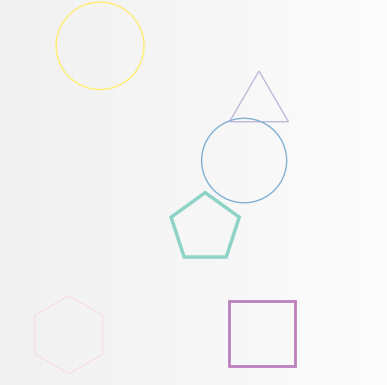[{"shape": "pentagon", "thickness": 2.5, "radius": 0.46, "center": [0.53, 0.407]}, {"shape": "triangle", "thickness": 1, "radius": 0.44, "center": [0.668, 0.728]}, {"shape": "circle", "thickness": 1, "radius": 0.55, "center": [0.63, 0.583]}, {"shape": "hexagon", "thickness": 0.5, "radius": 0.51, "center": [0.178, 0.131]}, {"shape": "square", "thickness": 2, "radius": 0.42, "center": [0.676, 0.133]}, {"shape": "circle", "thickness": 1, "radius": 0.57, "center": [0.258, 0.881]}]